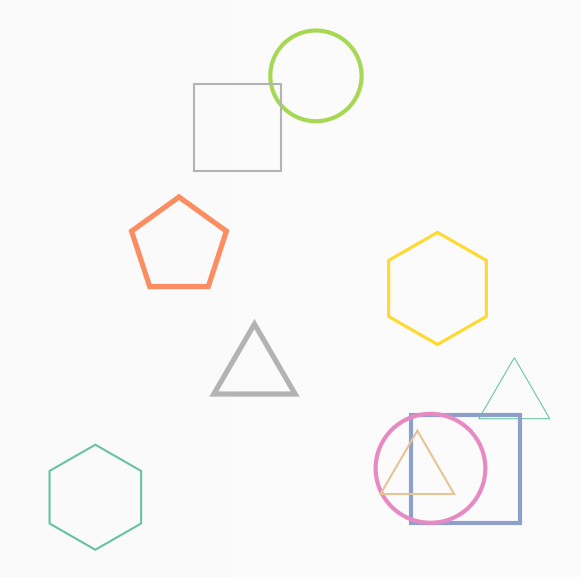[{"shape": "triangle", "thickness": 0.5, "radius": 0.35, "center": [0.885, 0.309]}, {"shape": "hexagon", "thickness": 1, "radius": 0.45, "center": [0.164, 0.138]}, {"shape": "pentagon", "thickness": 2.5, "radius": 0.43, "center": [0.308, 0.572]}, {"shape": "square", "thickness": 2, "radius": 0.47, "center": [0.8, 0.187]}, {"shape": "circle", "thickness": 2, "radius": 0.47, "center": [0.741, 0.188]}, {"shape": "circle", "thickness": 2, "radius": 0.39, "center": [0.544, 0.868]}, {"shape": "hexagon", "thickness": 1.5, "radius": 0.49, "center": [0.753, 0.5]}, {"shape": "triangle", "thickness": 1, "radius": 0.37, "center": [0.718, 0.18]}, {"shape": "square", "thickness": 1, "radius": 0.38, "center": [0.409, 0.778]}, {"shape": "triangle", "thickness": 2.5, "radius": 0.4, "center": [0.438, 0.357]}]